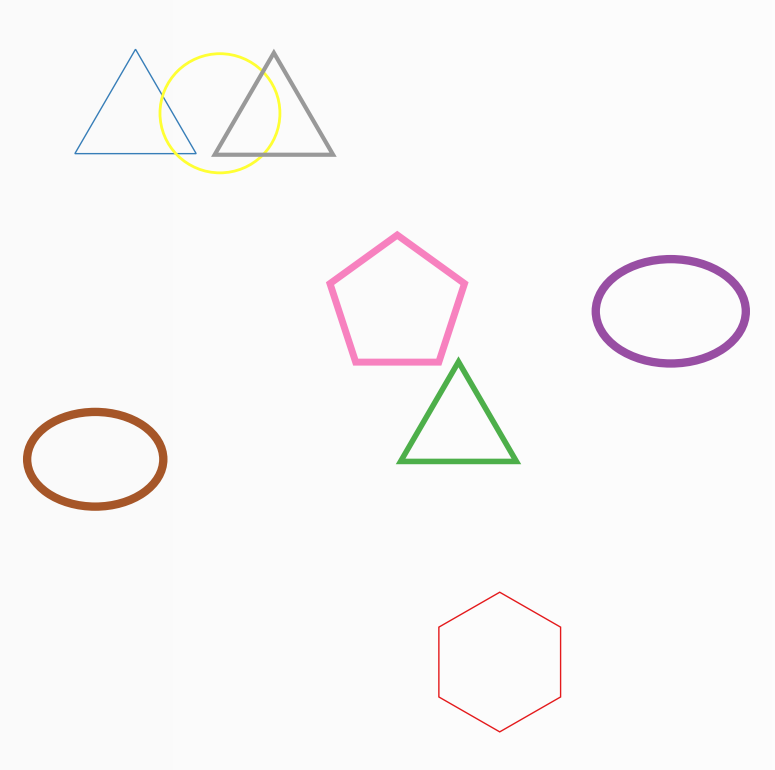[{"shape": "hexagon", "thickness": 0.5, "radius": 0.45, "center": [0.645, 0.14]}, {"shape": "triangle", "thickness": 0.5, "radius": 0.45, "center": [0.175, 0.846]}, {"shape": "triangle", "thickness": 2, "radius": 0.43, "center": [0.592, 0.444]}, {"shape": "oval", "thickness": 3, "radius": 0.48, "center": [0.866, 0.596]}, {"shape": "circle", "thickness": 1, "radius": 0.39, "center": [0.284, 0.853]}, {"shape": "oval", "thickness": 3, "radius": 0.44, "center": [0.123, 0.404]}, {"shape": "pentagon", "thickness": 2.5, "radius": 0.46, "center": [0.513, 0.604]}, {"shape": "triangle", "thickness": 1.5, "radius": 0.44, "center": [0.353, 0.843]}]